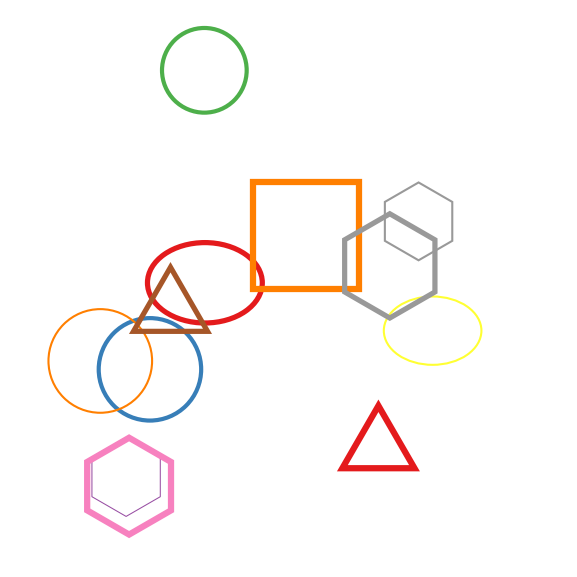[{"shape": "oval", "thickness": 2.5, "radius": 0.5, "center": [0.355, 0.509]}, {"shape": "triangle", "thickness": 3, "radius": 0.36, "center": [0.655, 0.224]}, {"shape": "circle", "thickness": 2, "radius": 0.44, "center": [0.26, 0.36]}, {"shape": "circle", "thickness": 2, "radius": 0.37, "center": [0.354, 0.877]}, {"shape": "hexagon", "thickness": 0.5, "radius": 0.34, "center": [0.218, 0.173]}, {"shape": "square", "thickness": 3, "radius": 0.46, "center": [0.53, 0.591]}, {"shape": "circle", "thickness": 1, "radius": 0.45, "center": [0.174, 0.374]}, {"shape": "oval", "thickness": 1, "radius": 0.42, "center": [0.749, 0.427]}, {"shape": "triangle", "thickness": 2.5, "radius": 0.37, "center": [0.295, 0.462]}, {"shape": "hexagon", "thickness": 3, "radius": 0.42, "center": [0.224, 0.157]}, {"shape": "hexagon", "thickness": 2.5, "radius": 0.45, "center": [0.675, 0.539]}, {"shape": "hexagon", "thickness": 1, "radius": 0.34, "center": [0.725, 0.616]}]